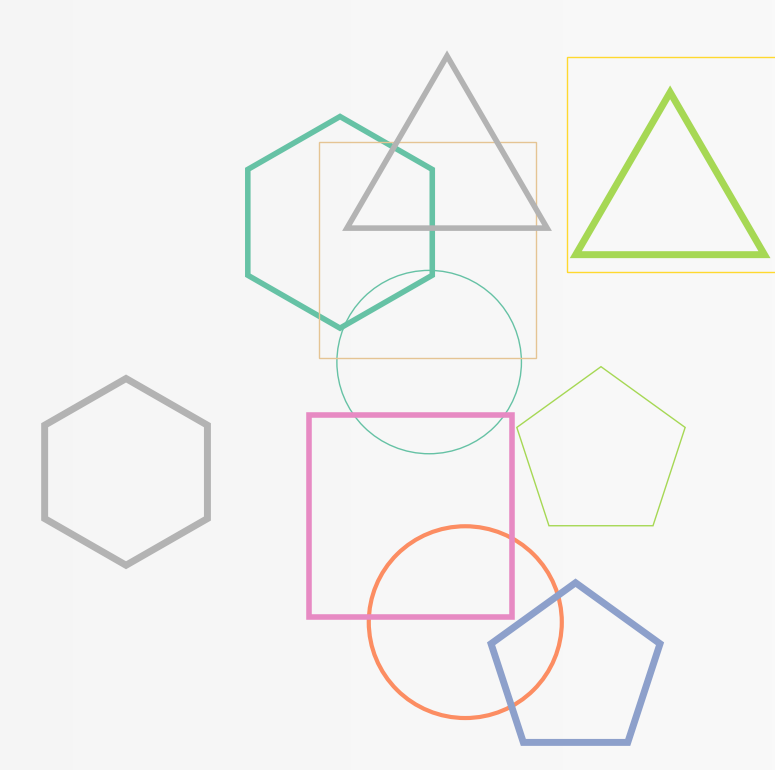[{"shape": "hexagon", "thickness": 2, "radius": 0.69, "center": [0.439, 0.711]}, {"shape": "circle", "thickness": 0.5, "radius": 0.6, "center": [0.554, 0.53]}, {"shape": "circle", "thickness": 1.5, "radius": 0.62, "center": [0.6, 0.192]}, {"shape": "pentagon", "thickness": 2.5, "radius": 0.57, "center": [0.743, 0.129]}, {"shape": "square", "thickness": 2, "radius": 0.66, "center": [0.529, 0.329]}, {"shape": "triangle", "thickness": 2.5, "radius": 0.7, "center": [0.865, 0.74]}, {"shape": "pentagon", "thickness": 0.5, "radius": 0.57, "center": [0.775, 0.41]}, {"shape": "square", "thickness": 0.5, "radius": 0.7, "center": [0.871, 0.786]}, {"shape": "square", "thickness": 0.5, "radius": 0.7, "center": [0.552, 0.675]}, {"shape": "triangle", "thickness": 2, "radius": 0.75, "center": [0.577, 0.778]}, {"shape": "hexagon", "thickness": 2.5, "radius": 0.61, "center": [0.163, 0.387]}]